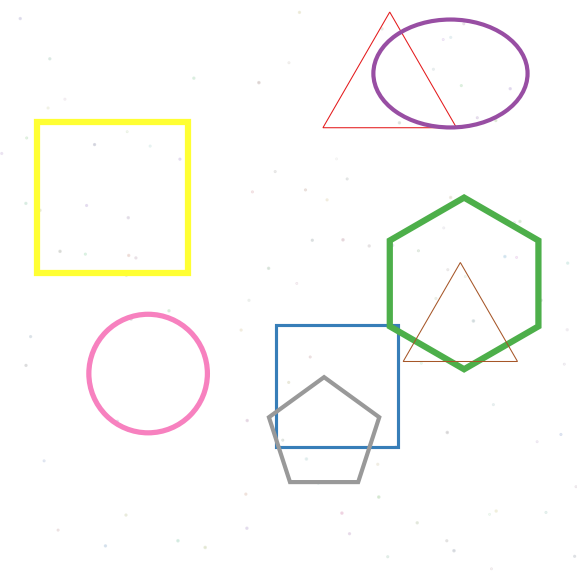[{"shape": "triangle", "thickness": 0.5, "radius": 0.67, "center": [0.675, 0.845]}, {"shape": "square", "thickness": 1.5, "radius": 0.53, "center": [0.583, 0.33]}, {"shape": "hexagon", "thickness": 3, "radius": 0.74, "center": [0.804, 0.508]}, {"shape": "oval", "thickness": 2, "radius": 0.67, "center": [0.78, 0.872]}, {"shape": "square", "thickness": 3, "radius": 0.65, "center": [0.195, 0.658]}, {"shape": "triangle", "thickness": 0.5, "radius": 0.57, "center": [0.797, 0.43]}, {"shape": "circle", "thickness": 2.5, "radius": 0.51, "center": [0.256, 0.352]}, {"shape": "pentagon", "thickness": 2, "radius": 0.5, "center": [0.561, 0.246]}]